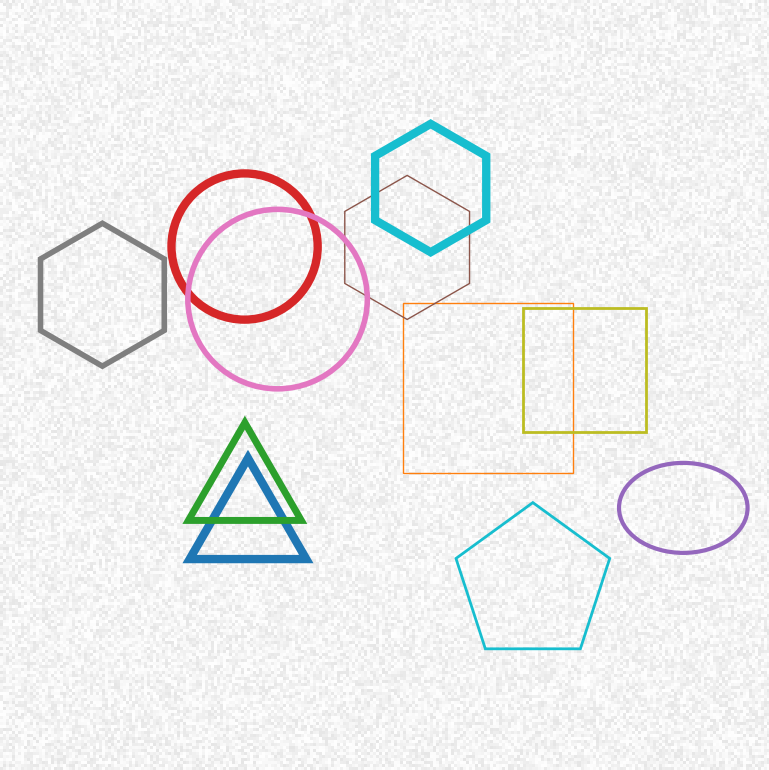[{"shape": "triangle", "thickness": 3, "radius": 0.44, "center": [0.322, 0.318]}, {"shape": "square", "thickness": 0.5, "radius": 0.55, "center": [0.634, 0.496]}, {"shape": "triangle", "thickness": 2.5, "radius": 0.42, "center": [0.318, 0.366]}, {"shape": "circle", "thickness": 3, "radius": 0.47, "center": [0.318, 0.68]}, {"shape": "oval", "thickness": 1.5, "radius": 0.42, "center": [0.887, 0.34]}, {"shape": "hexagon", "thickness": 0.5, "radius": 0.47, "center": [0.529, 0.679]}, {"shape": "circle", "thickness": 2, "radius": 0.58, "center": [0.36, 0.612]}, {"shape": "hexagon", "thickness": 2, "radius": 0.46, "center": [0.133, 0.617]}, {"shape": "square", "thickness": 1, "radius": 0.4, "center": [0.759, 0.519]}, {"shape": "pentagon", "thickness": 1, "radius": 0.52, "center": [0.692, 0.242]}, {"shape": "hexagon", "thickness": 3, "radius": 0.42, "center": [0.559, 0.756]}]